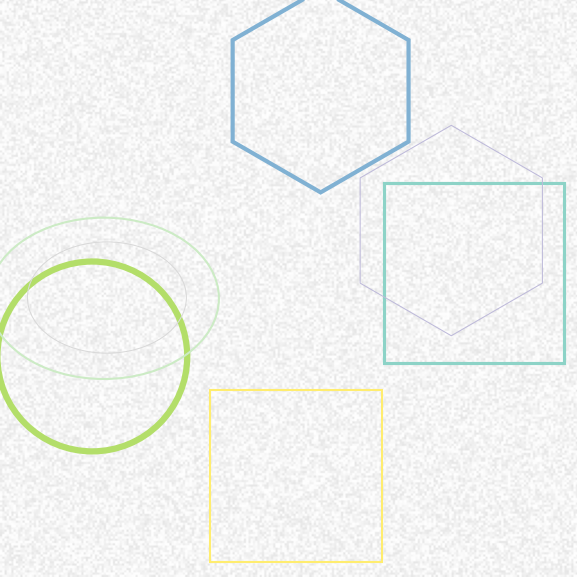[{"shape": "square", "thickness": 1.5, "radius": 0.78, "center": [0.82, 0.527]}, {"shape": "hexagon", "thickness": 0.5, "radius": 0.91, "center": [0.781, 0.6]}, {"shape": "hexagon", "thickness": 2, "radius": 0.88, "center": [0.555, 0.842]}, {"shape": "circle", "thickness": 3, "radius": 0.82, "center": [0.16, 0.382]}, {"shape": "oval", "thickness": 0.5, "radius": 0.69, "center": [0.185, 0.484]}, {"shape": "oval", "thickness": 1, "radius": 1.0, "center": [0.18, 0.483]}, {"shape": "square", "thickness": 1, "radius": 0.75, "center": [0.513, 0.175]}]